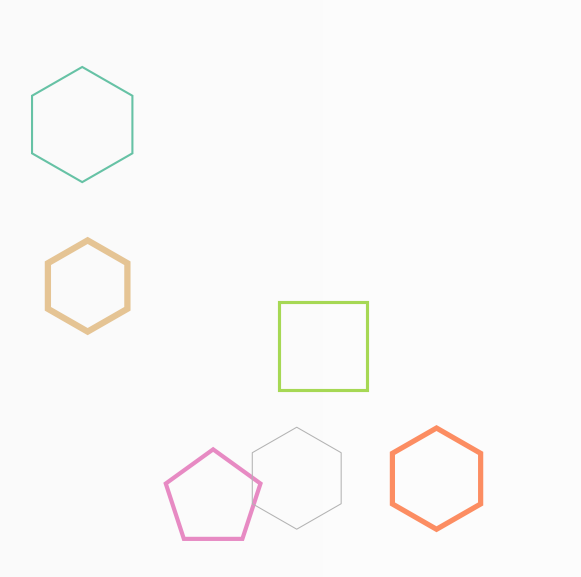[{"shape": "hexagon", "thickness": 1, "radius": 0.5, "center": [0.141, 0.783]}, {"shape": "hexagon", "thickness": 2.5, "radius": 0.44, "center": [0.751, 0.17]}, {"shape": "pentagon", "thickness": 2, "radius": 0.43, "center": [0.367, 0.135]}, {"shape": "square", "thickness": 1.5, "radius": 0.38, "center": [0.556, 0.399]}, {"shape": "hexagon", "thickness": 3, "radius": 0.39, "center": [0.151, 0.504]}, {"shape": "hexagon", "thickness": 0.5, "radius": 0.44, "center": [0.511, 0.171]}]